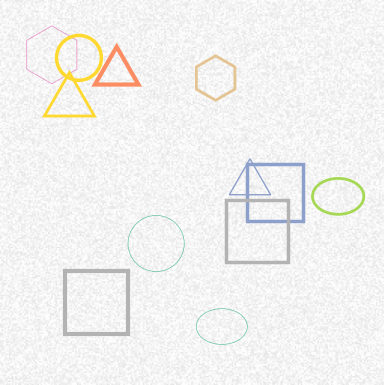[{"shape": "circle", "thickness": 0.5, "radius": 0.36, "center": [0.406, 0.368]}, {"shape": "oval", "thickness": 0.5, "radius": 0.33, "center": [0.576, 0.152]}, {"shape": "triangle", "thickness": 3, "radius": 0.33, "center": [0.303, 0.813]}, {"shape": "square", "thickness": 2.5, "radius": 0.37, "center": [0.714, 0.5]}, {"shape": "triangle", "thickness": 1, "radius": 0.31, "center": [0.649, 0.525]}, {"shape": "hexagon", "thickness": 0.5, "radius": 0.38, "center": [0.135, 0.858]}, {"shape": "oval", "thickness": 2, "radius": 0.33, "center": [0.878, 0.49]}, {"shape": "circle", "thickness": 2.5, "radius": 0.29, "center": [0.205, 0.85]}, {"shape": "triangle", "thickness": 2, "radius": 0.38, "center": [0.18, 0.736]}, {"shape": "hexagon", "thickness": 2, "radius": 0.29, "center": [0.56, 0.797]}, {"shape": "square", "thickness": 2.5, "radius": 0.4, "center": [0.668, 0.399]}, {"shape": "square", "thickness": 3, "radius": 0.41, "center": [0.251, 0.215]}]